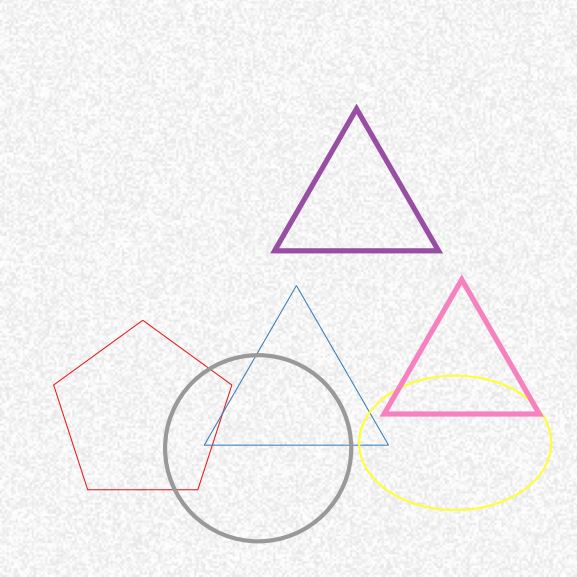[{"shape": "pentagon", "thickness": 0.5, "radius": 0.81, "center": [0.247, 0.282]}, {"shape": "triangle", "thickness": 0.5, "radius": 0.92, "center": [0.513, 0.32]}, {"shape": "triangle", "thickness": 2.5, "radius": 0.82, "center": [0.617, 0.647]}, {"shape": "oval", "thickness": 1, "radius": 0.83, "center": [0.788, 0.232]}, {"shape": "triangle", "thickness": 2.5, "radius": 0.78, "center": [0.8, 0.36]}, {"shape": "circle", "thickness": 2, "radius": 0.81, "center": [0.447, 0.223]}]